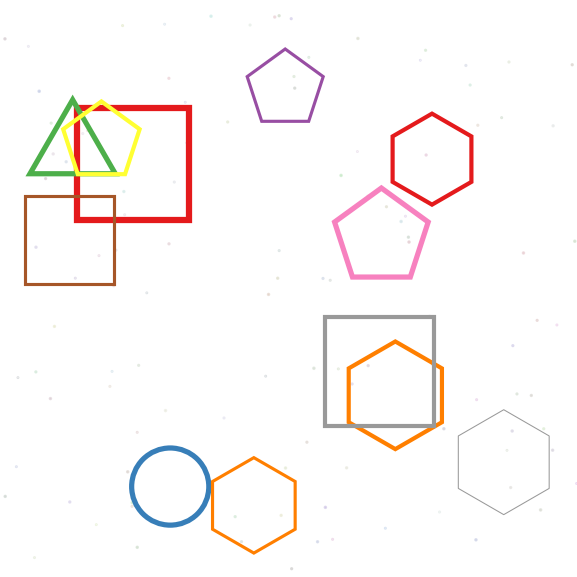[{"shape": "square", "thickness": 3, "radius": 0.48, "center": [0.23, 0.715]}, {"shape": "hexagon", "thickness": 2, "radius": 0.39, "center": [0.748, 0.724]}, {"shape": "circle", "thickness": 2.5, "radius": 0.33, "center": [0.295, 0.157]}, {"shape": "triangle", "thickness": 2.5, "radius": 0.43, "center": [0.126, 0.741]}, {"shape": "pentagon", "thickness": 1.5, "radius": 0.35, "center": [0.494, 0.845]}, {"shape": "hexagon", "thickness": 1.5, "radius": 0.41, "center": [0.44, 0.124]}, {"shape": "hexagon", "thickness": 2, "radius": 0.47, "center": [0.685, 0.315]}, {"shape": "pentagon", "thickness": 2, "radius": 0.35, "center": [0.176, 0.754]}, {"shape": "square", "thickness": 1.5, "radius": 0.38, "center": [0.12, 0.584]}, {"shape": "pentagon", "thickness": 2.5, "radius": 0.43, "center": [0.66, 0.588]}, {"shape": "square", "thickness": 2, "radius": 0.47, "center": [0.658, 0.356]}, {"shape": "hexagon", "thickness": 0.5, "radius": 0.45, "center": [0.872, 0.199]}]